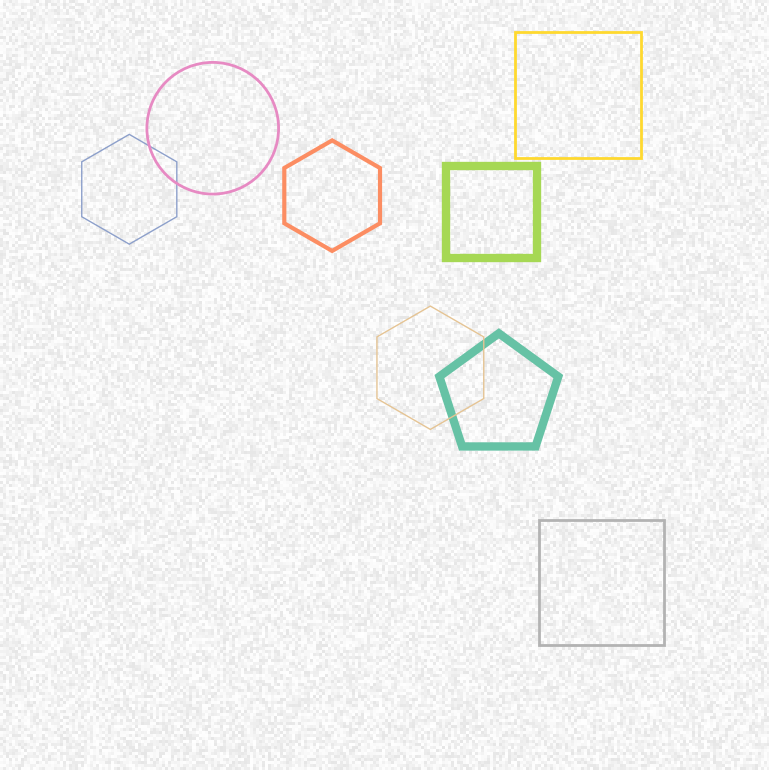[{"shape": "pentagon", "thickness": 3, "radius": 0.41, "center": [0.648, 0.486]}, {"shape": "hexagon", "thickness": 1.5, "radius": 0.36, "center": [0.431, 0.746]}, {"shape": "hexagon", "thickness": 0.5, "radius": 0.36, "center": [0.168, 0.754]}, {"shape": "circle", "thickness": 1, "radius": 0.43, "center": [0.276, 0.833]}, {"shape": "square", "thickness": 3, "radius": 0.3, "center": [0.638, 0.725]}, {"shape": "square", "thickness": 1, "radius": 0.41, "center": [0.75, 0.876]}, {"shape": "hexagon", "thickness": 0.5, "radius": 0.4, "center": [0.559, 0.522]}, {"shape": "square", "thickness": 1, "radius": 0.41, "center": [0.781, 0.243]}]